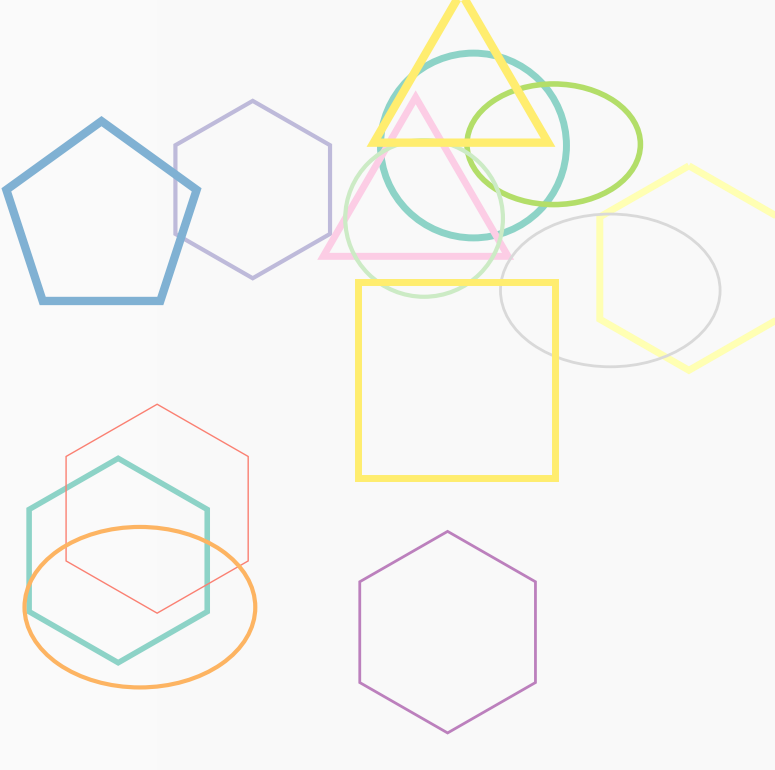[{"shape": "circle", "thickness": 2.5, "radius": 0.6, "center": [0.611, 0.811]}, {"shape": "hexagon", "thickness": 2, "radius": 0.66, "center": [0.152, 0.272]}, {"shape": "hexagon", "thickness": 2.5, "radius": 0.66, "center": [0.889, 0.652]}, {"shape": "hexagon", "thickness": 1.5, "radius": 0.58, "center": [0.326, 0.754]}, {"shape": "hexagon", "thickness": 0.5, "radius": 0.68, "center": [0.203, 0.339]}, {"shape": "pentagon", "thickness": 3, "radius": 0.65, "center": [0.131, 0.714]}, {"shape": "oval", "thickness": 1.5, "radius": 0.74, "center": [0.181, 0.211]}, {"shape": "oval", "thickness": 2, "radius": 0.56, "center": [0.714, 0.813]}, {"shape": "triangle", "thickness": 2.5, "radius": 0.69, "center": [0.536, 0.736]}, {"shape": "oval", "thickness": 1, "radius": 0.71, "center": [0.787, 0.623]}, {"shape": "hexagon", "thickness": 1, "radius": 0.65, "center": [0.578, 0.179]}, {"shape": "circle", "thickness": 1.5, "radius": 0.51, "center": [0.547, 0.716]}, {"shape": "triangle", "thickness": 3, "radius": 0.65, "center": [0.595, 0.88]}, {"shape": "square", "thickness": 2.5, "radius": 0.64, "center": [0.589, 0.507]}]